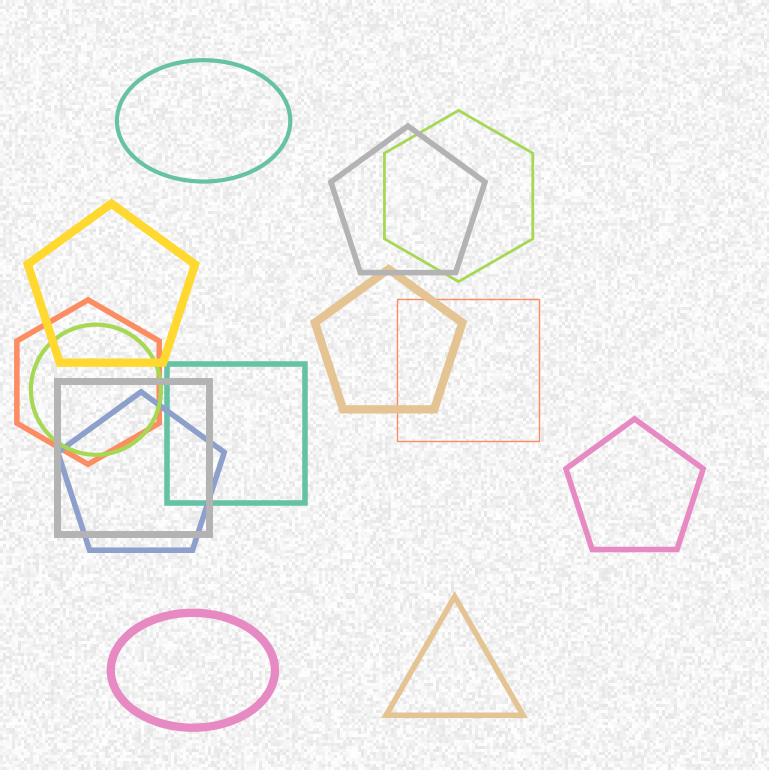[{"shape": "square", "thickness": 2, "radius": 0.45, "center": [0.306, 0.437]}, {"shape": "oval", "thickness": 1.5, "radius": 0.56, "center": [0.264, 0.843]}, {"shape": "square", "thickness": 0.5, "radius": 0.46, "center": [0.608, 0.519]}, {"shape": "hexagon", "thickness": 2, "radius": 0.53, "center": [0.114, 0.504]}, {"shape": "pentagon", "thickness": 2, "radius": 0.57, "center": [0.183, 0.377]}, {"shape": "pentagon", "thickness": 2, "radius": 0.47, "center": [0.824, 0.362]}, {"shape": "oval", "thickness": 3, "radius": 0.53, "center": [0.25, 0.13]}, {"shape": "circle", "thickness": 1.5, "radius": 0.42, "center": [0.125, 0.494]}, {"shape": "hexagon", "thickness": 1, "radius": 0.56, "center": [0.596, 0.745]}, {"shape": "pentagon", "thickness": 3, "radius": 0.57, "center": [0.145, 0.621]}, {"shape": "pentagon", "thickness": 3, "radius": 0.5, "center": [0.505, 0.55]}, {"shape": "triangle", "thickness": 2, "radius": 0.51, "center": [0.59, 0.122]}, {"shape": "square", "thickness": 2.5, "radius": 0.5, "center": [0.173, 0.406]}, {"shape": "pentagon", "thickness": 2, "radius": 0.53, "center": [0.53, 0.731]}]